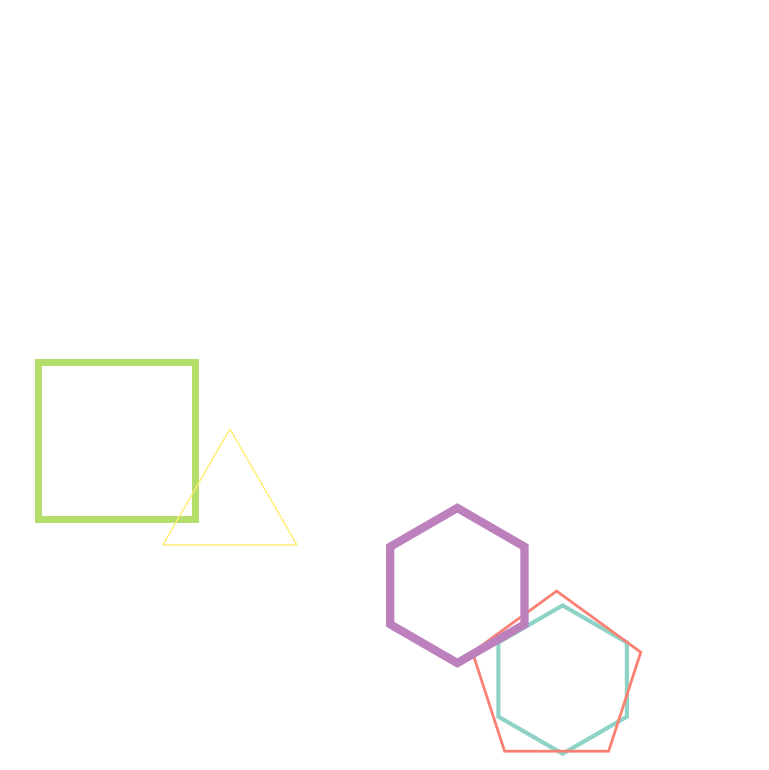[{"shape": "hexagon", "thickness": 1.5, "radius": 0.48, "center": [0.731, 0.117]}, {"shape": "pentagon", "thickness": 1, "radius": 0.57, "center": [0.723, 0.117]}, {"shape": "square", "thickness": 2.5, "radius": 0.51, "center": [0.152, 0.428]}, {"shape": "hexagon", "thickness": 3, "radius": 0.5, "center": [0.594, 0.24]}, {"shape": "triangle", "thickness": 0.5, "radius": 0.5, "center": [0.299, 0.343]}]